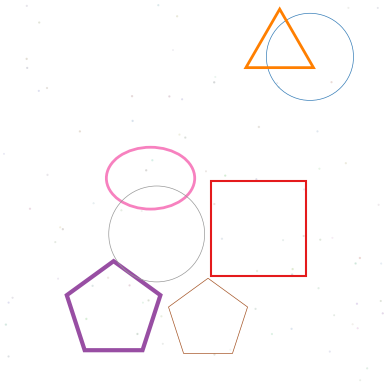[{"shape": "square", "thickness": 1.5, "radius": 0.61, "center": [0.671, 0.407]}, {"shape": "circle", "thickness": 0.5, "radius": 0.57, "center": [0.805, 0.852]}, {"shape": "pentagon", "thickness": 3, "radius": 0.64, "center": [0.295, 0.194]}, {"shape": "triangle", "thickness": 2, "radius": 0.51, "center": [0.726, 0.875]}, {"shape": "pentagon", "thickness": 0.5, "radius": 0.54, "center": [0.54, 0.169]}, {"shape": "oval", "thickness": 2, "radius": 0.57, "center": [0.391, 0.537]}, {"shape": "circle", "thickness": 0.5, "radius": 0.62, "center": [0.407, 0.392]}]